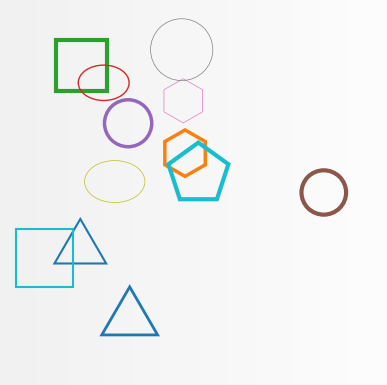[{"shape": "triangle", "thickness": 1.5, "radius": 0.39, "center": [0.207, 0.354]}, {"shape": "triangle", "thickness": 2, "radius": 0.42, "center": [0.335, 0.172]}, {"shape": "hexagon", "thickness": 2.5, "radius": 0.3, "center": [0.478, 0.602]}, {"shape": "square", "thickness": 3, "radius": 0.33, "center": [0.211, 0.83]}, {"shape": "oval", "thickness": 1, "radius": 0.33, "center": [0.268, 0.785]}, {"shape": "circle", "thickness": 2.5, "radius": 0.3, "center": [0.331, 0.68]}, {"shape": "circle", "thickness": 3, "radius": 0.29, "center": [0.836, 0.5]}, {"shape": "hexagon", "thickness": 0.5, "radius": 0.29, "center": [0.473, 0.738]}, {"shape": "circle", "thickness": 0.5, "radius": 0.4, "center": [0.469, 0.871]}, {"shape": "oval", "thickness": 0.5, "radius": 0.39, "center": [0.296, 0.528]}, {"shape": "square", "thickness": 1.5, "radius": 0.37, "center": [0.115, 0.33]}, {"shape": "pentagon", "thickness": 3, "radius": 0.41, "center": [0.512, 0.548]}]